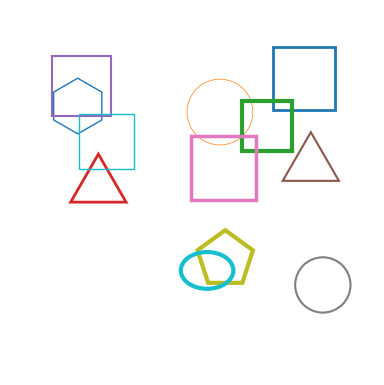[{"shape": "hexagon", "thickness": 1, "radius": 0.36, "center": [0.202, 0.725]}, {"shape": "square", "thickness": 2, "radius": 0.4, "center": [0.79, 0.796]}, {"shape": "circle", "thickness": 0.5, "radius": 0.43, "center": [0.571, 0.709]}, {"shape": "square", "thickness": 3, "radius": 0.33, "center": [0.694, 0.673]}, {"shape": "triangle", "thickness": 2, "radius": 0.42, "center": [0.256, 0.517]}, {"shape": "square", "thickness": 1.5, "radius": 0.38, "center": [0.212, 0.776]}, {"shape": "triangle", "thickness": 1.5, "radius": 0.42, "center": [0.807, 0.572]}, {"shape": "square", "thickness": 2.5, "radius": 0.42, "center": [0.581, 0.563]}, {"shape": "circle", "thickness": 1.5, "radius": 0.36, "center": [0.839, 0.26]}, {"shape": "pentagon", "thickness": 3, "radius": 0.38, "center": [0.585, 0.327]}, {"shape": "square", "thickness": 1, "radius": 0.36, "center": [0.278, 0.632]}, {"shape": "oval", "thickness": 3, "radius": 0.34, "center": [0.538, 0.298]}]